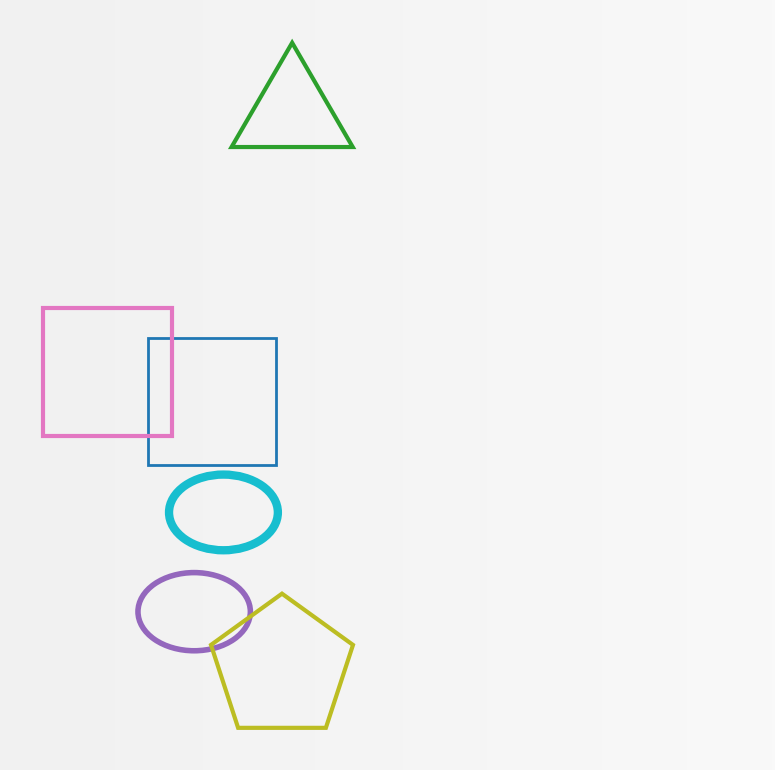[{"shape": "square", "thickness": 1, "radius": 0.41, "center": [0.274, 0.479]}, {"shape": "triangle", "thickness": 1.5, "radius": 0.45, "center": [0.377, 0.854]}, {"shape": "oval", "thickness": 2, "radius": 0.36, "center": [0.251, 0.206]}, {"shape": "square", "thickness": 1.5, "radius": 0.42, "center": [0.139, 0.517]}, {"shape": "pentagon", "thickness": 1.5, "radius": 0.48, "center": [0.364, 0.133]}, {"shape": "oval", "thickness": 3, "radius": 0.35, "center": [0.288, 0.335]}]